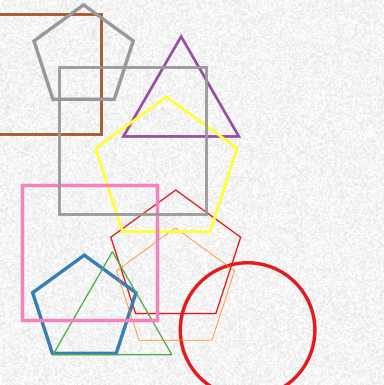[{"shape": "circle", "thickness": 2.5, "radius": 0.87, "center": [0.643, 0.143]}, {"shape": "pentagon", "thickness": 1, "radius": 0.89, "center": [0.456, 0.329]}, {"shape": "pentagon", "thickness": 2.5, "radius": 0.71, "center": [0.219, 0.196]}, {"shape": "triangle", "thickness": 1, "radius": 0.89, "center": [0.292, 0.168]}, {"shape": "triangle", "thickness": 2, "radius": 0.87, "center": [0.47, 0.732]}, {"shape": "pentagon", "thickness": 0.5, "radius": 0.81, "center": [0.456, 0.247]}, {"shape": "pentagon", "thickness": 2, "radius": 0.97, "center": [0.432, 0.555]}, {"shape": "square", "thickness": 2, "radius": 0.78, "center": [0.105, 0.808]}, {"shape": "square", "thickness": 2.5, "radius": 0.87, "center": [0.232, 0.345]}, {"shape": "square", "thickness": 2, "radius": 0.96, "center": [0.344, 0.635]}, {"shape": "pentagon", "thickness": 2.5, "radius": 0.68, "center": [0.217, 0.852]}]